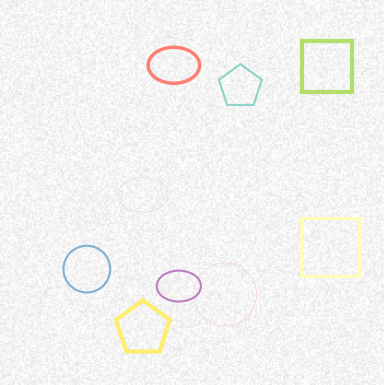[{"shape": "pentagon", "thickness": 1.5, "radius": 0.29, "center": [0.624, 0.775]}, {"shape": "square", "thickness": 2, "radius": 0.37, "center": [0.858, 0.359]}, {"shape": "oval", "thickness": 2.5, "radius": 0.33, "center": [0.452, 0.83]}, {"shape": "circle", "thickness": 1.5, "radius": 0.3, "center": [0.225, 0.301]}, {"shape": "square", "thickness": 3, "radius": 0.33, "center": [0.849, 0.828]}, {"shape": "circle", "thickness": 0.5, "radius": 0.41, "center": [0.585, 0.235]}, {"shape": "oval", "thickness": 1.5, "radius": 0.29, "center": [0.465, 0.257]}, {"shape": "oval", "thickness": 0.5, "radius": 0.33, "center": [0.371, 0.494]}, {"shape": "pentagon", "thickness": 3, "radius": 0.37, "center": [0.371, 0.146]}]